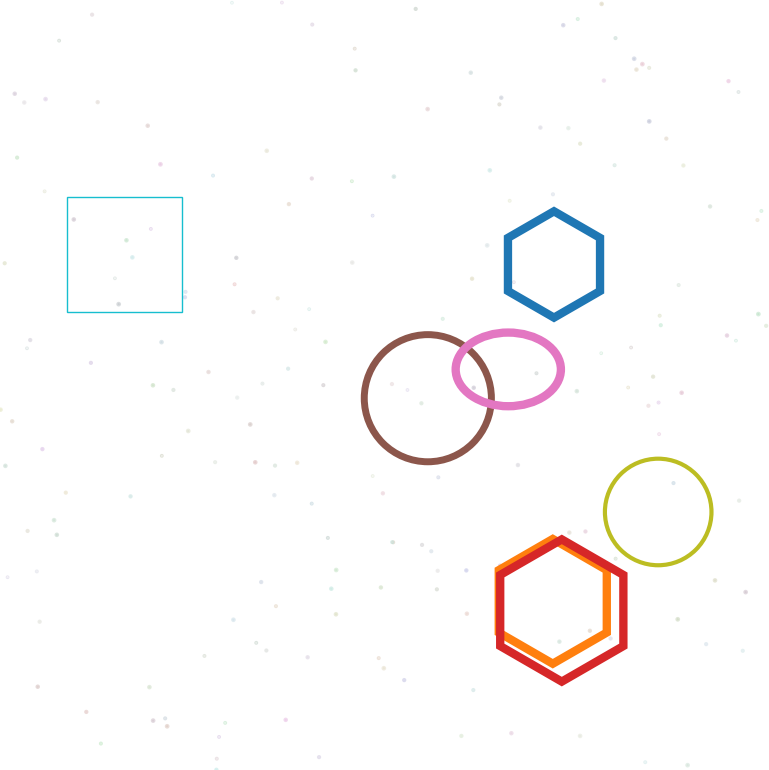[{"shape": "hexagon", "thickness": 3, "radius": 0.35, "center": [0.719, 0.657]}, {"shape": "hexagon", "thickness": 3, "radius": 0.4, "center": [0.718, 0.219]}, {"shape": "hexagon", "thickness": 3, "radius": 0.46, "center": [0.73, 0.207]}, {"shape": "circle", "thickness": 2.5, "radius": 0.41, "center": [0.556, 0.483]}, {"shape": "oval", "thickness": 3, "radius": 0.34, "center": [0.66, 0.52]}, {"shape": "circle", "thickness": 1.5, "radius": 0.35, "center": [0.855, 0.335]}, {"shape": "square", "thickness": 0.5, "radius": 0.37, "center": [0.161, 0.67]}]